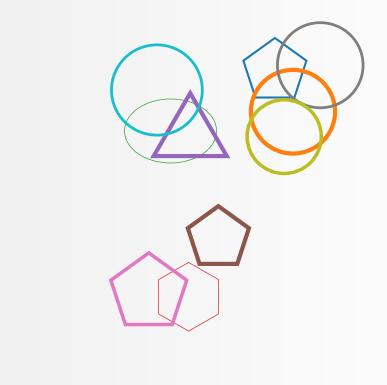[{"shape": "pentagon", "thickness": 1.5, "radius": 0.43, "center": [0.709, 0.816]}, {"shape": "circle", "thickness": 3, "radius": 0.54, "center": [0.756, 0.71]}, {"shape": "oval", "thickness": 0.5, "radius": 0.59, "center": [0.44, 0.66]}, {"shape": "hexagon", "thickness": 0.5, "radius": 0.45, "center": [0.487, 0.229]}, {"shape": "triangle", "thickness": 3, "radius": 0.54, "center": [0.491, 0.649]}, {"shape": "pentagon", "thickness": 3, "radius": 0.41, "center": [0.564, 0.382]}, {"shape": "pentagon", "thickness": 2.5, "radius": 0.51, "center": [0.384, 0.24]}, {"shape": "circle", "thickness": 2, "radius": 0.55, "center": [0.826, 0.831]}, {"shape": "circle", "thickness": 2.5, "radius": 0.48, "center": [0.733, 0.645]}, {"shape": "circle", "thickness": 2, "radius": 0.59, "center": [0.405, 0.766]}]